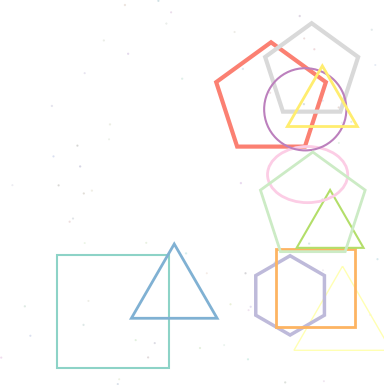[{"shape": "square", "thickness": 1.5, "radius": 0.73, "center": [0.293, 0.191]}, {"shape": "triangle", "thickness": 1, "radius": 0.73, "center": [0.89, 0.163]}, {"shape": "hexagon", "thickness": 2.5, "radius": 0.51, "center": [0.753, 0.233]}, {"shape": "pentagon", "thickness": 3, "radius": 0.75, "center": [0.704, 0.74]}, {"shape": "triangle", "thickness": 2, "radius": 0.64, "center": [0.453, 0.238]}, {"shape": "square", "thickness": 2, "radius": 0.51, "center": [0.819, 0.252]}, {"shape": "triangle", "thickness": 1.5, "radius": 0.5, "center": [0.857, 0.406]}, {"shape": "oval", "thickness": 2, "radius": 0.52, "center": [0.799, 0.547]}, {"shape": "pentagon", "thickness": 3, "radius": 0.63, "center": [0.809, 0.813]}, {"shape": "circle", "thickness": 1.5, "radius": 0.53, "center": [0.793, 0.716]}, {"shape": "pentagon", "thickness": 2, "radius": 0.71, "center": [0.813, 0.462]}, {"shape": "triangle", "thickness": 2, "radius": 0.52, "center": [0.837, 0.724]}]